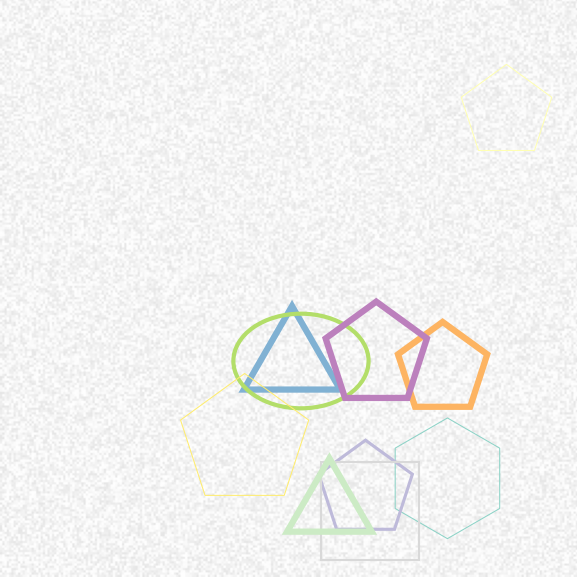[{"shape": "hexagon", "thickness": 0.5, "radius": 0.52, "center": [0.775, 0.171]}, {"shape": "pentagon", "thickness": 0.5, "radius": 0.41, "center": [0.877, 0.805]}, {"shape": "pentagon", "thickness": 1.5, "radius": 0.43, "center": [0.633, 0.152]}, {"shape": "triangle", "thickness": 3, "radius": 0.48, "center": [0.506, 0.373]}, {"shape": "pentagon", "thickness": 3, "radius": 0.41, "center": [0.766, 0.36]}, {"shape": "oval", "thickness": 2, "radius": 0.59, "center": [0.521, 0.374]}, {"shape": "square", "thickness": 1, "radius": 0.43, "center": [0.64, 0.115]}, {"shape": "pentagon", "thickness": 3, "radius": 0.46, "center": [0.652, 0.385]}, {"shape": "triangle", "thickness": 3, "radius": 0.42, "center": [0.57, 0.121]}, {"shape": "pentagon", "thickness": 0.5, "radius": 0.58, "center": [0.424, 0.236]}]